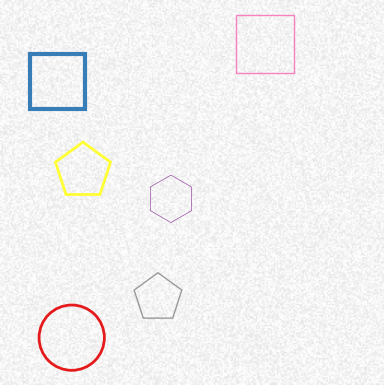[{"shape": "circle", "thickness": 2, "radius": 0.42, "center": [0.186, 0.123]}, {"shape": "square", "thickness": 3, "radius": 0.36, "center": [0.149, 0.789]}, {"shape": "hexagon", "thickness": 0.5, "radius": 0.31, "center": [0.444, 0.484]}, {"shape": "pentagon", "thickness": 2, "radius": 0.38, "center": [0.216, 0.556]}, {"shape": "square", "thickness": 1, "radius": 0.38, "center": [0.687, 0.887]}, {"shape": "pentagon", "thickness": 1, "radius": 0.33, "center": [0.41, 0.226]}]